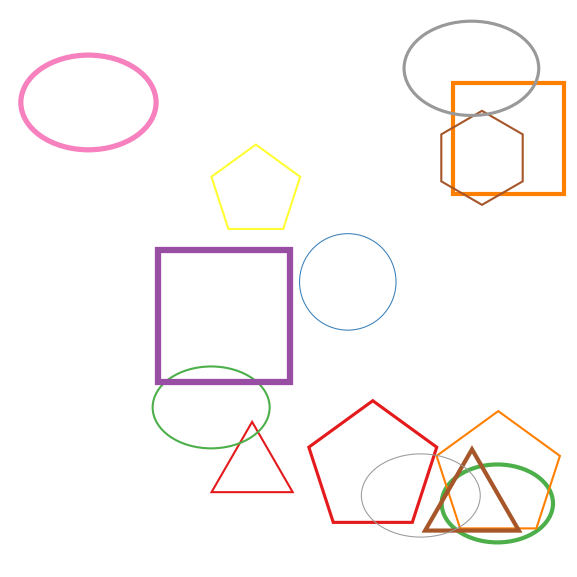[{"shape": "pentagon", "thickness": 1.5, "radius": 0.58, "center": [0.646, 0.189]}, {"shape": "triangle", "thickness": 1, "radius": 0.41, "center": [0.437, 0.187]}, {"shape": "circle", "thickness": 0.5, "radius": 0.42, "center": [0.602, 0.511]}, {"shape": "oval", "thickness": 2, "radius": 0.48, "center": [0.861, 0.127]}, {"shape": "oval", "thickness": 1, "radius": 0.51, "center": [0.366, 0.294]}, {"shape": "square", "thickness": 3, "radius": 0.57, "center": [0.388, 0.452]}, {"shape": "pentagon", "thickness": 1, "radius": 0.56, "center": [0.863, 0.175]}, {"shape": "square", "thickness": 2, "radius": 0.48, "center": [0.88, 0.76]}, {"shape": "pentagon", "thickness": 1, "radius": 0.4, "center": [0.443, 0.668]}, {"shape": "triangle", "thickness": 2, "radius": 0.47, "center": [0.817, 0.127]}, {"shape": "hexagon", "thickness": 1, "radius": 0.41, "center": [0.835, 0.726]}, {"shape": "oval", "thickness": 2.5, "radius": 0.59, "center": [0.153, 0.822]}, {"shape": "oval", "thickness": 1.5, "radius": 0.58, "center": [0.816, 0.881]}, {"shape": "oval", "thickness": 0.5, "radius": 0.51, "center": [0.729, 0.141]}]